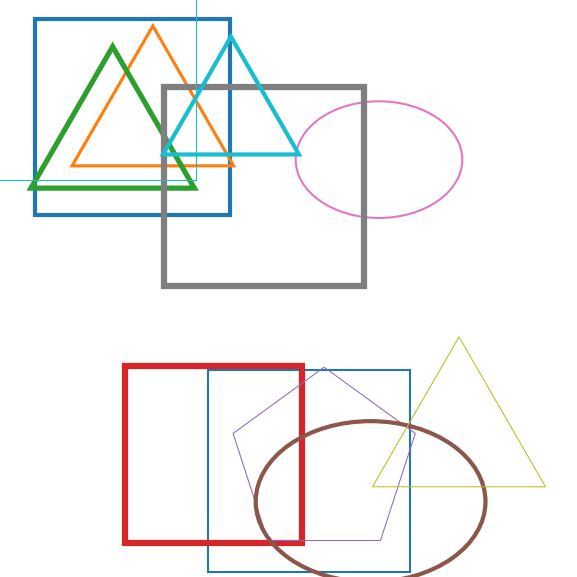[{"shape": "square", "thickness": 1, "radius": 0.88, "center": [0.535, 0.184]}, {"shape": "square", "thickness": 2, "radius": 0.85, "center": [0.229, 0.796]}, {"shape": "triangle", "thickness": 1.5, "radius": 0.81, "center": [0.265, 0.793]}, {"shape": "triangle", "thickness": 2.5, "radius": 0.82, "center": [0.195, 0.755]}, {"shape": "square", "thickness": 3, "radius": 0.76, "center": [0.37, 0.212]}, {"shape": "pentagon", "thickness": 0.5, "radius": 0.83, "center": [0.561, 0.197]}, {"shape": "oval", "thickness": 2, "radius": 0.99, "center": [0.642, 0.131]}, {"shape": "oval", "thickness": 1, "radius": 0.72, "center": [0.656, 0.723]}, {"shape": "square", "thickness": 3, "radius": 0.86, "center": [0.457, 0.676]}, {"shape": "triangle", "thickness": 0.5, "radius": 0.87, "center": [0.795, 0.243]}, {"shape": "square", "thickness": 0.5, "radius": 0.92, "center": [0.156, 0.87]}, {"shape": "triangle", "thickness": 2, "radius": 0.68, "center": [0.4, 0.8]}]